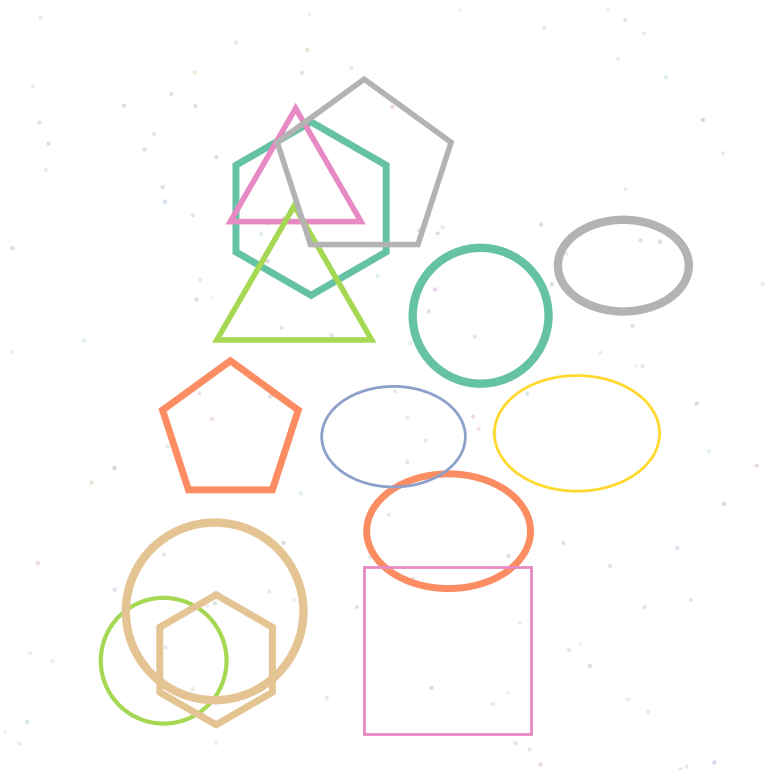[{"shape": "circle", "thickness": 3, "radius": 0.44, "center": [0.624, 0.59]}, {"shape": "hexagon", "thickness": 2.5, "radius": 0.56, "center": [0.404, 0.729]}, {"shape": "oval", "thickness": 2.5, "radius": 0.53, "center": [0.583, 0.31]}, {"shape": "pentagon", "thickness": 2.5, "radius": 0.46, "center": [0.299, 0.439]}, {"shape": "oval", "thickness": 1, "radius": 0.47, "center": [0.511, 0.433]}, {"shape": "triangle", "thickness": 2, "radius": 0.49, "center": [0.384, 0.761]}, {"shape": "square", "thickness": 1, "radius": 0.54, "center": [0.581, 0.155]}, {"shape": "triangle", "thickness": 2, "radius": 0.58, "center": [0.382, 0.617]}, {"shape": "circle", "thickness": 1.5, "radius": 0.41, "center": [0.213, 0.142]}, {"shape": "oval", "thickness": 1, "radius": 0.54, "center": [0.749, 0.437]}, {"shape": "circle", "thickness": 3, "radius": 0.58, "center": [0.279, 0.206]}, {"shape": "hexagon", "thickness": 2.5, "radius": 0.42, "center": [0.281, 0.143]}, {"shape": "oval", "thickness": 3, "radius": 0.43, "center": [0.81, 0.655]}, {"shape": "pentagon", "thickness": 2, "radius": 0.59, "center": [0.473, 0.778]}]